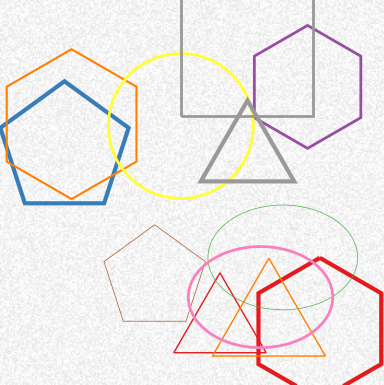[{"shape": "hexagon", "thickness": 3, "radius": 0.92, "center": [0.831, 0.146]}, {"shape": "triangle", "thickness": 1, "radius": 0.69, "center": [0.571, 0.153]}, {"shape": "pentagon", "thickness": 3, "radius": 0.88, "center": [0.167, 0.614]}, {"shape": "oval", "thickness": 0.5, "radius": 0.97, "center": [0.735, 0.331]}, {"shape": "hexagon", "thickness": 2, "radius": 0.8, "center": [0.799, 0.774]}, {"shape": "triangle", "thickness": 1, "radius": 0.85, "center": [0.698, 0.16]}, {"shape": "hexagon", "thickness": 1.5, "radius": 0.97, "center": [0.186, 0.678]}, {"shape": "circle", "thickness": 2, "radius": 0.94, "center": [0.47, 0.673]}, {"shape": "pentagon", "thickness": 0.5, "radius": 0.69, "center": [0.402, 0.278]}, {"shape": "oval", "thickness": 2, "radius": 0.94, "center": [0.677, 0.228]}, {"shape": "square", "thickness": 2, "radius": 0.85, "center": [0.642, 0.869]}, {"shape": "triangle", "thickness": 3, "radius": 0.7, "center": [0.643, 0.599]}]